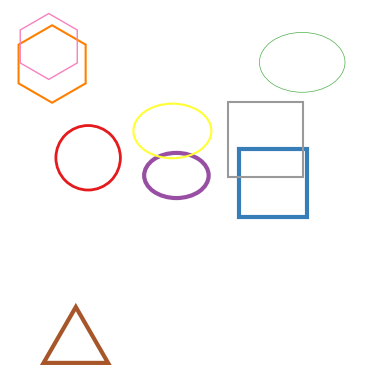[{"shape": "circle", "thickness": 2, "radius": 0.42, "center": [0.229, 0.59]}, {"shape": "square", "thickness": 3, "radius": 0.44, "center": [0.709, 0.524]}, {"shape": "oval", "thickness": 0.5, "radius": 0.56, "center": [0.785, 0.838]}, {"shape": "oval", "thickness": 3, "radius": 0.42, "center": [0.458, 0.544]}, {"shape": "hexagon", "thickness": 1.5, "radius": 0.5, "center": [0.135, 0.834]}, {"shape": "oval", "thickness": 1.5, "radius": 0.51, "center": [0.448, 0.66]}, {"shape": "triangle", "thickness": 3, "radius": 0.48, "center": [0.197, 0.106]}, {"shape": "hexagon", "thickness": 1, "radius": 0.43, "center": [0.127, 0.879]}, {"shape": "square", "thickness": 1.5, "radius": 0.48, "center": [0.689, 0.638]}]